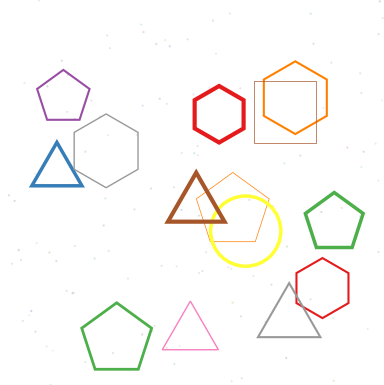[{"shape": "hexagon", "thickness": 1.5, "radius": 0.39, "center": [0.838, 0.252]}, {"shape": "hexagon", "thickness": 3, "radius": 0.37, "center": [0.569, 0.703]}, {"shape": "triangle", "thickness": 2.5, "radius": 0.38, "center": [0.148, 0.555]}, {"shape": "pentagon", "thickness": 2.5, "radius": 0.39, "center": [0.868, 0.421]}, {"shape": "pentagon", "thickness": 2, "radius": 0.48, "center": [0.303, 0.118]}, {"shape": "pentagon", "thickness": 1.5, "radius": 0.36, "center": [0.165, 0.747]}, {"shape": "hexagon", "thickness": 1.5, "radius": 0.47, "center": [0.767, 0.746]}, {"shape": "pentagon", "thickness": 0.5, "radius": 0.5, "center": [0.605, 0.453]}, {"shape": "circle", "thickness": 2.5, "radius": 0.46, "center": [0.638, 0.4]}, {"shape": "square", "thickness": 0.5, "radius": 0.4, "center": [0.739, 0.71]}, {"shape": "triangle", "thickness": 3, "radius": 0.42, "center": [0.51, 0.467]}, {"shape": "triangle", "thickness": 1, "radius": 0.42, "center": [0.494, 0.134]}, {"shape": "hexagon", "thickness": 1, "radius": 0.48, "center": [0.276, 0.608]}, {"shape": "triangle", "thickness": 1.5, "radius": 0.47, "center": [0.751, 0.171]}]